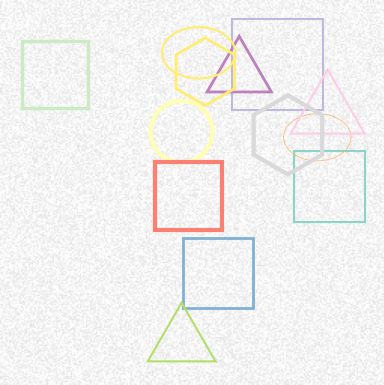[{"shape": "square", "thickness": 1.5, "radius": 0.46, "center": [0.856, 0.516]}, {"shape": "circle", "thickness": 3, "radius": 0.4, "center": [0.471, 0.658]}, {"shape": "square", "thickness": 1.5, "radius": 0.59, "center": [0.721, 0.832]}, {"shape": "square", "thickness": 3, "radius": 0.44, "center": [0.489, 0.491]}, {"shape": "square", "thickness": 2, "radius": 0.45, "center": [0.567, 0.291]}, {"shape": "oval", "thickness": 0.5, "radius": 0.44, "center": [0.824, 0.643]}, {"shape": "triangle", "thickness": 1.5, "radius": 0.51, "center": [0.472, 0.112]}, {"shape": "triangle", "thickness": 1.5, "radius": 0.55, "center": [0.851, 0.708]}, {"shape": "hexagon", "thickness": 3, "radius": 0.51, "center": [0.748, 0.65]}, {"shape": "triangle", "thickness": 2, "radius": 0.48, "center": [0.621, 0.809]}, {"shape": "square", "thickness": 2.5, "radius": 0.43, "center": [0.143, 0.807]}, {"shape": "hexagon", "thickness": 2, "radius": 0.44, "center": [0.533, 0.814]}, {"shape": "oval", "thickness": 1.5, "radius": 0.48, "center": [0.516, 0.863]}]